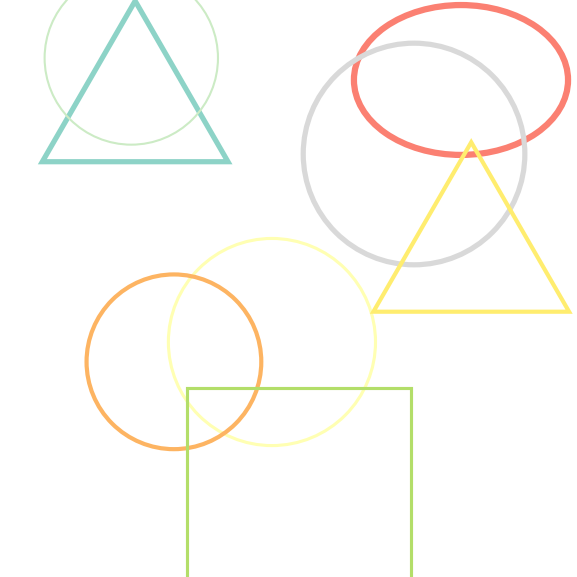[{"shape": "triangle", "thickness": 2.5, "radius": 0.93, "center": [0.234, 0.812]}, {"shape": "circle", "thickness": 1.5, "radius": 0.9, "center": [0.471, 0.407]}, {"shape": "oval", "thickness": 3, "radius": 0.93, "center": [0.798, 0.861]}, {"shape": "circle", "thickness": 2, "radius": 0.76, "center": [0.301, 0.373]}, {"shape": "square", "thickness": 1.5, "radius": 0.97, "center": [0.518, 0.133]}, {"shape": "circle", "thickness": 2.5, "radius": 0.96, "center": [0.717, 0.732]}, {"shape": "circle", "thickness": 1, "radius": 0.75, "center": [0.227, 0.899]}, {"shape": "triangle", "thickness": 2, "radius": 0.98, "center": [0.816, 0.557]}]